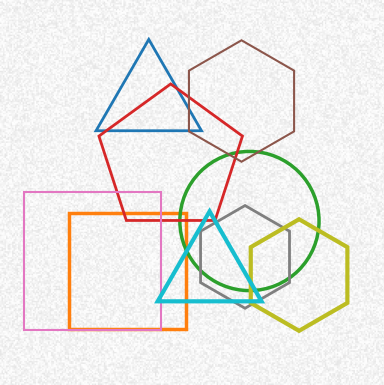[{"shape": "triangle", "thickness": 2, "radius": 0.79, "center": [0.386, 0.739]}, {"shape": "square", "thickness": 2.5, "radius": 0.76, "center": [0.331, 0.296]}, {"shape": "circle", "thickness": 2.5, "radius": 0.9, "center": [0.648, 0.426]}, {"shape": "pentagon", "thickness": 2, "radius": 0.98, "center": [0.443, 0.586]}, {"shape": "hexagon", "thickness": 1.5, "radius": 0.79, "center": [0.627, 0.738]}, {"shape": "square", "thickness": 1.5, "radius": 0.89, "center": [0.24, 0.322]}, {"shape": "hexagon", "thickness": 2, "radius": 0.67, "center": [0.636, 0.333]}, {"shape": "hexagon", "thickness": 3, "radius": 0.72, "center": [0.777, 0.286]}, {"shape": "triangle", "thickness": 3, "radius": 0.78, "center": [0.544, 0.295]}]